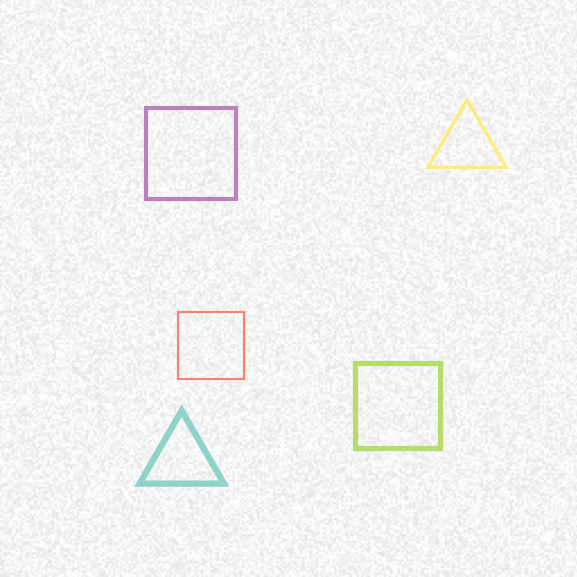[{"shape": "triangle", "thickness": 3, "radius": 0.42, "center": [0.315, 0.204]}, {"shape": "square", "thickness": 1, "radius": 0.29, "center": [0.366, 0.401]}, {"shape": "square", "thickness": 2.5, "radius": 0.37, "center": [0.689, 0.297]}, {"shape": "square", "thickness": 2, "radius": 0.39, "center": [0.331, 0.734]}, {"shape": "triangle", "thickness": 1.5, "radius": 0.39, "center": [0.809, 0.748]}]